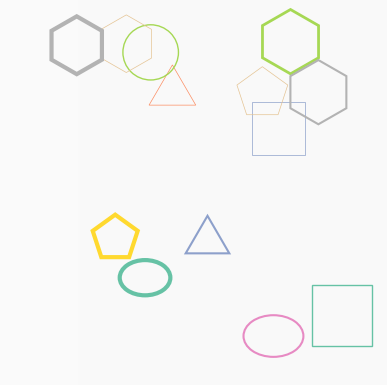[{"shape": "square", "thickness": 1, "radius": 0.39, "center": [0.882, 0.18]}, {"shape": "oval", "thickness": 3, "radius": 0.33, "center": [0.374, 0.279]}, {"shape": "triangle", "thickness": 0.5, "radius": 0.35, "center": [0.445, 0.762]}, {"shape": "triangle", "thickness": 1.5, "radius": 0.33, "center": [0.535, 0.374]}, {"shape": "square", "thickness": 0.5, "radius": 0.34, "center": [0.719, 0.666]}, {"shape": "oval", "thickness": 1.5, "radius": 0.39, "center": [0.706, 0.127]}, {"shape": "circle", "thickness": 1, "radius": 0.36, "center": [0.389, 0.864]}, {"shape": "hexagon", "thickness": 2, "radius": 0.42, "center": [0.75, 0.892]}, {"shape": "pentagon", "thickness": 3, "radius": 0.3, "center": [0.297, 0.381]}, {"shape": "pentagon", "thickness": 0.5, "radius": 0.34, "center": [0.677, 0.758]}, {"shape": "hexagon", "thickness": 0.5, "radius": 0.37, "center": [0.326, 0.886]}, {"shape": "hexagon", "thickness": 1.5, "radius": 0.42, "center": [0.822, 0.761]}, {"shape": "hexagon", "thickness": 3, "radius": 0.38, "center": [0.198, 0.882]}]